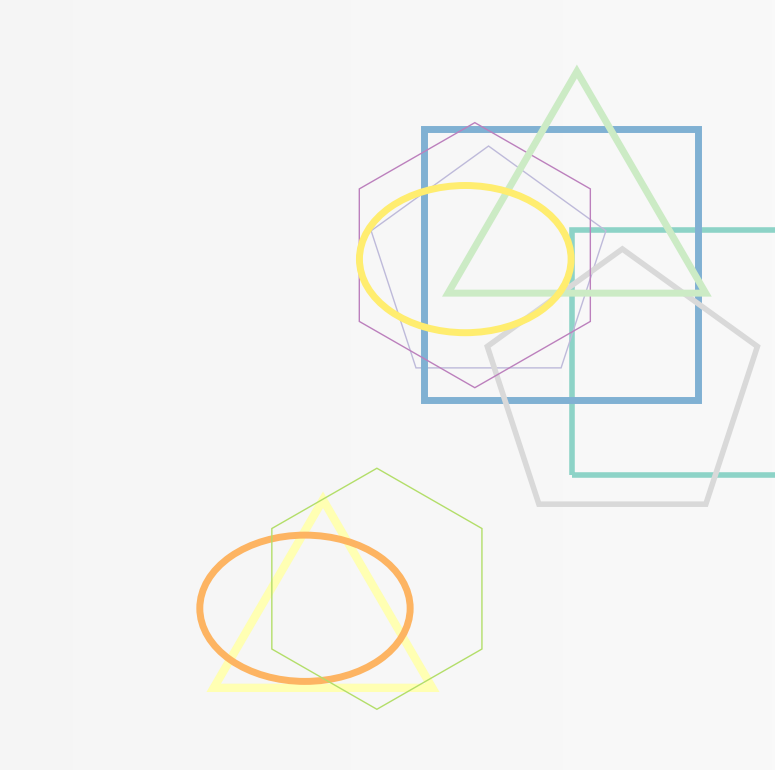[{"shape": "square", "thickness": 2, "radius": 0.79, "center": [0.897, 0.542]}, {"shape": "triangle", "thickness": 3, "radius": 0.81, "center": [0.417, 0.188]}, {"shape": "pentagon", "thickness": 0.5, "radius": 0.8, "center": [0.63, 0.651]}, {"shape": "square", "thickness": 2.5, "radius": 0.88, "center": [0.724, 0.656]}, {"shape": "oval", "thickness": 2.5, "radius": 0.68, "center": [0.394, 0.21]}, {"shape": "hexagon", "thickness": 0.5, "radius": 0.78, "center": [0.486, 0.235]}, {"shape": "pentagon", "thickness": 2, "radius": 0.92, "center": [0.803, 0.493]}, {"shape": "hexagon", "thickness": 0.5, "radius": 0.86, "center": [0.613, 0.669]}, {"shape": "triangle", "thickness": 2.5, "radius": 0.96, "center": [0.744, 0.715]}, {"shape": "oval", "thickness": 2.5, "radius": 0.68, "center": [0.6, 0.663]}]